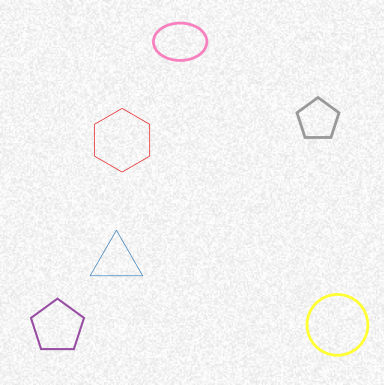[{"shape": "hexagon", "thickness": 0.5, "radius": 0.41, "center": [0.317, 0.636]}, {"shape": "triangle", "thickness": 0.5, "radius": 0.39, "center": [0.302, 0.323]}, {"shape": "pentagon", "thickness": 1.5, "radius": 0.36, "center": [0.149, 0.152]}, {"shape": "circle", "thickness": 2, "radius": 0.4, "center": [0.876, 0.156]}, {"shape": "oval", "thickness": 2, "radius": 0.35, "center": [0.468, 0.892]}, {"shape": "pentagon", "thickness": 2, "radius": 0.29, "center": [0.826, 0.689]}]